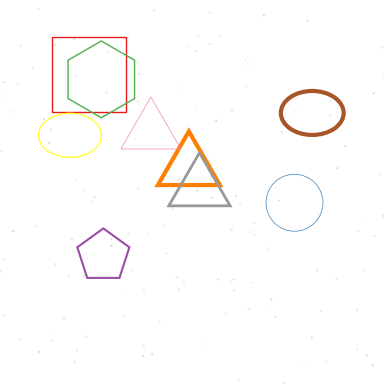[{"shape": "square", "thickness": 1, "radius": 0.48, "center": [0.231, 0.807]}, {"shape": "circle", "thickness": 0.5, "radius": 0.37, "center": [0.765, 0.473]}, {"shape": "hexagon", "thickness": 1, "radius": 0.5, "center": [0.263, 0.794]}, {"shape": "pentagon", "thickness": 1.5, "radius": 0.36, "center": [0.268, 0.336]}, {"shape": "triangle", "thickness": 3, "radius": 0.46, "center": [0.491, 0.566]}, {"shape": "oval", "thickness": 1, "radius": 0.41, "center": [0.182, 0.648]}, {"shape": "oval", "thickness": 3, "radius": 0.41, "center": [0.811, 0.707]}, {"shape": "triangle", "thickness": 0.5, "radius": 0.45, "center": [0.392, 0.658]}, {"shape": "triangle", "thickness": 2, "radius": 0.46, "center": [0.518, 0.511]}]